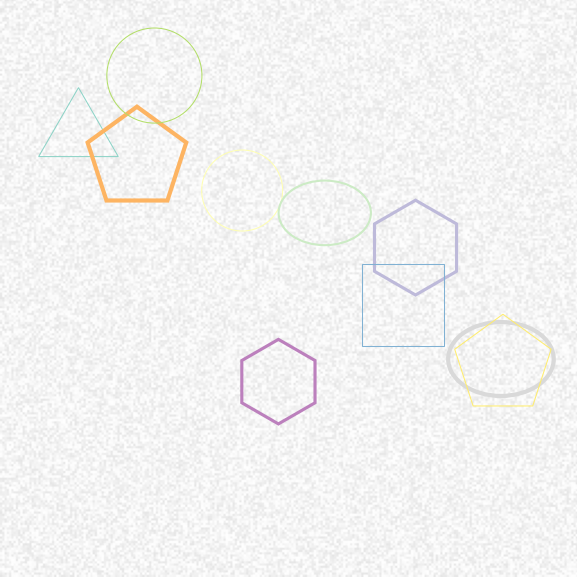[{"shape": "triangle", "thickness": 0.5, "radius": 0.4, "center": [0.136, 0.768]}, {"shape": "circle", "thickness": 0.5, "radius": 0.35, "center": [0.419, 0.669]}, {"shape": "hexagon", "thickness": 1.5, "radius": 0.41, "center": [0.72, 0.57]}, {"shape": "square", "thickness": 0.5, "radius": 0.36, "center": [0.697, 0.471]}, {"shape": "pentagon", "thickness": 2, "radius": 0.45, "center": [0.237, 0.725]}, {"shape": "circle", "thickness": 0.5, "radius": 0.41, "center": [0.267, 0.868]}, {"shape": "oval", "thickness": 2, "radius": 0.46, "center": [0.867, 0.377]}, {"shape": "hexagon", "thickness": 1.5, "radius": 0.37, "center": [0.482, 0.338]}, {"shape": "oval", "thickness": 1, "radius": 0.4, "center": [0.562, 0.631]}, {"shape": "pentagon", "thickness": 0.5, "radius": 0.44, "center": [0.871, 0.367]}]